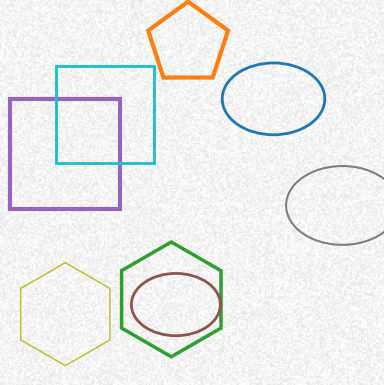[{"shape": "oval", "thickness": 2, "radius": 0.67, "center": [0.71, 0.743]}, {"shape": "pentagon", "thickness": 3, "radius": 0.55, "center": [0.489, 0.887]}, {"shape": "hexagon", "thickness": 2.5, "radius": 0.75, "center": [0.445, 0.222]}, {"shape": "square", "thickness": 3, "radius": 0.71, "center": [0.169, 0.6]}, {"shape": "oval", "thickness": 2, "radius": 0.58, "center": [0.457, 0.209]}, {"shape": "oval", "thickness": 1.5, "radius": 0.73, "center": [0.889, 0.466]}, {"shape": "hexagon", "thickness": 1, "radius": 0.67, "center": [0.17, 0.184]}, {"shape": "square", "thickness": 2, "radius": 0.64, "center": [0.273, 0.703]}]